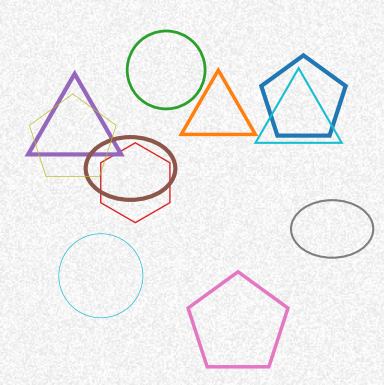[{"shape": "pentagon", "thickness": 3, "radius": 0.58, "center": [0.788, 0.741]}, {"shape": "triangle", "thickness": 2.5, "radius": 0.56, "center": [0.567, 0.706]}, {"shape": "circle", "thickness": 2, "radius": 0.51, "center": [0.432, 0.818]}, {"shape": "hexagon", "thickness": 1, "radius": 0.52, "center": [0.352, 0.525]}, {"shape": "triangle", "thickness": 3, "radius": 0.7, "center": [0.194, 0.669]}, {"shape": "oval", "thickness": 3, "radius": 0.58, "center": [0.339, 0.562]}, {"shape": "pentagon", "thickness": 2.5, "radius": 0.68, "center": [0.618, 0.158]}, {"shape": "oval", "thickness": 1.5, "radius": 0.53, "center": [0.863, 0.405]}, {"shape": "pentagon", "thickness": 0.5, "radius": 0.59, "center": [0.189, 0.638]}, {"shape": "circle", "thickness": 0.5, "radius": 0.55, "center": [0.262, 0.284]}, {"shape": "triangle", "thickness": 1.5, "radius": 0.65, "center": [0.776, 0.694]}]